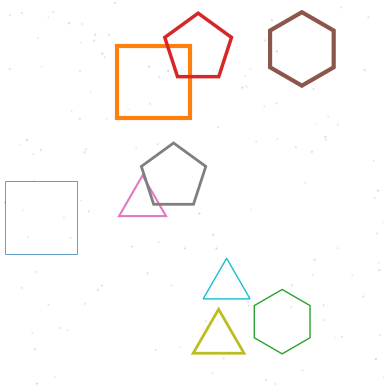[{"shape": "square", "thickness": 0.5, "radius": 0.47, "center": [0.106, 0.435]}, {"shape": "square", "thickness": 3, "radius": 0.47, "center": [0.399, 0.787]}, {"shape": "hexagon", "thickness": 1, "radius": 0.42, "center": [0.733, 0.165]}, {"shape": "pentagon", "thickness": 2.5, "radius": 0.46, "center": [0.515, 0.875]}, {"shape": "hexagon", "thickness": 3, "radius": 0.48, "center": [0.784, 0.873]}, {"shape": "triangle", "thickness": 1.5, "radius": 0.35, "center": [0.37, 0.474]}, {"shape": "pentagon", "thickness": 2, "radius": 0.44, "center": [0.451, 0.541]}, {"shape": "triangle", "thickness": 2, "radius": 0.38, "center": [0.568, 0.121]}, {"shape": "triangle", "thickness": 1, "radius": 0.35, "center": [0.589, 0.259]}]